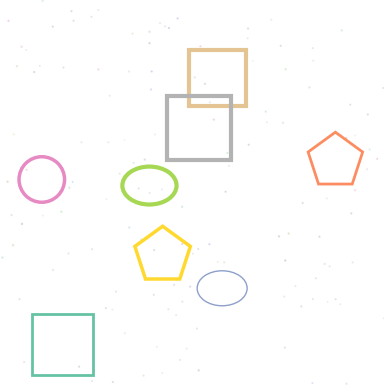[{"shape": "square", "thickness": 2, "radius": 0.4, "center": [0.162, 0.105]}, {"shape": "pentagon", "thickness": 2, "radius": 0.37, "center": [0.871, 0.582]}, {"shape": "oval", "thickness": 1, "radius": 0.32, "center": [0.577, 0.251]}, {"shape": "circle", "thickness": 2.5, "radius": 0.3, "center": [0.109, 0.534]}, {"shape": "oval", "thickness": 3, "radius": 0.35, "center": [0.388, 0.518]}, {"shape": "pentagon", "thickness": 2.5, "radius": 0.38, "center": [0.422, 0.337]}, {"shape": "square", "thickness": 3, "radius": 0.36, "center": [0.565, 0.796]}, {"shape": "square", "thickness": 3, "radius": 0.42, "center": [0.516, 0.667]}]